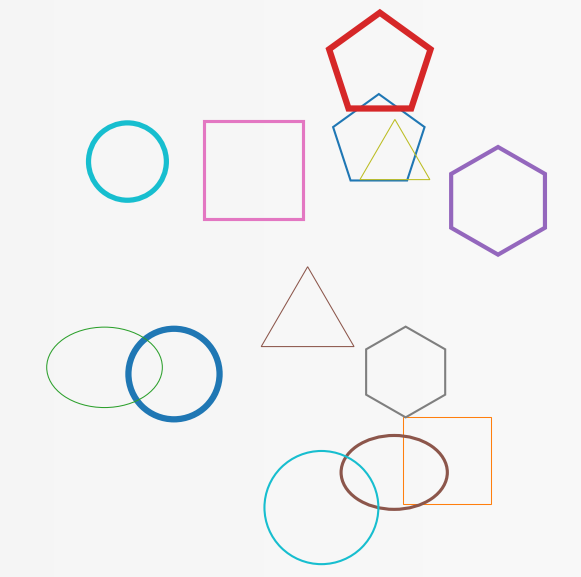[{"shape": "circle", "thickness": 3, "radius": 0.39, "center": [0.299, 0.351]}, {"shape": "pentagon", "thickness": 1, "radius": 0.41, "center": [0.652, 0.754]}, {"shape": "square", "thickness": 0.5, "radius": 0.38, "center": [0.768, 0.202]}, {"shape": "oval", "thickness": 0.5, "radius": 0.5, "center": [0.18, 0.363]}, {"shape": "pentagon", "thickness": 3, "radius": 0.46, "center": [0.654, 0.885]}, {"shape": "hexagon", "thickness": 2, "radius": 0.47, "center": [0.857, 0.651]}, {"shape": "triangle", "thickness": 0.5, "radius": 0.46, "center": [0.529, 0.445]}, {"shape": "oval", "thickness": 1.5, "radius": 0.46, "center": [0.678, 0.181]}, {"shape": "square", "thickness": 1.5, "radius": 0.42, "center": [0.437, 0.705]}, {"shape": "hexagon", "thickness": 1, "radius": 0.39, "center": [0.698, 0.355]}, {"shape": "triangle", "thickness": 0.5, "radius": 0.35, "center": [0.679, 0.723]}, {"shape": "circle", "thickness": 2.5, "radius": 0.33, "center": [0.219, 0.719]}, {"shape": "circle", "thickness": 1, "radius": 0.49, "center": [0.553, 0.12]}]